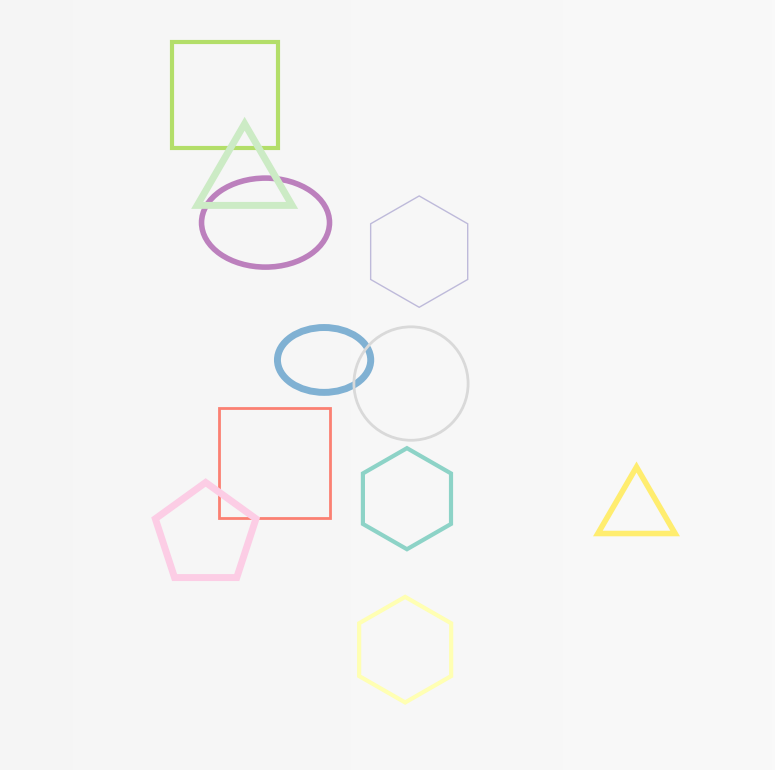[{"shape": "hexagon", "thickness": 1.5, "radius": 0.33, "center": [0.525, 0.352]}, {"shape": "hexagon", "thickness": 1.5, "radius": 0.34, "center": [0.523, 0.156]}, {"shape": "hexagon", "thickness": 0.5, "radius": 0.36, "center": [0.541, 0.673]}, {"shape": "square", "thickness": 1, "radius": 0.36, "center": [0.354, 0.399]}, {"shape": "oval", "thickness": 2.5, "radius": 0.3, "center": [0.418, 0.533]}, {"shape": "square", "thickness": 1.5, "radius": 0.34, "center": [0.291, 0.876]}, {"shape": "pentagon", "thickness": 2.5, "radius": 0.34, "center": [0.265, 0.305]}, {"shape": "circle", "thickness": 1, "radius": 0.37, "center": [0.53, 0.502]}, {"shape": "oval", "thickness": 2, "radius": 0.41, "center": [0.343, 0.711]}, {"shape": "triangle", "thickness": 2.5, "radius": 0.35, "center": [0.316, 0.769]}, {"shape": "triangle", "thickness": 2, "radius": 0.29, "center": [0.821, 0.336]}]